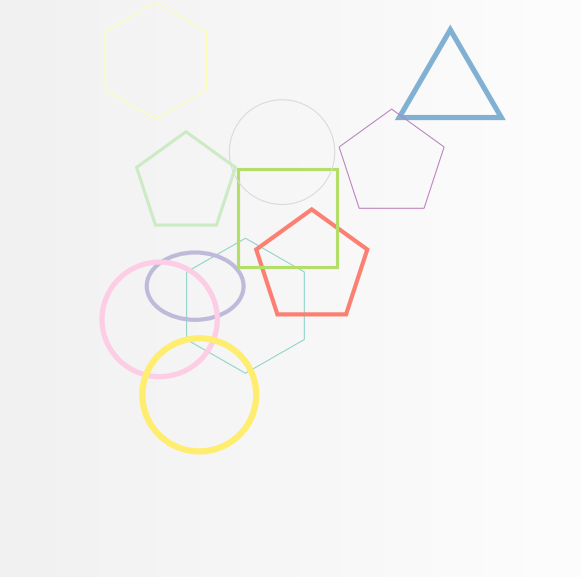[{"shape": "hexagon", "thickness": 0.5, "radius": 0.58, "center": [0.422, 0.47]}, {"shape": "hexagon", "thickness": 0.5, "radius": 0.5, "center": [0.268, 0.894]}, {"shape": "oval", "thickness": 2, "radius": 0.42, "center": [0.336, 0.504]}, {"shape": "pentagon", "thickness": 2, "radius": 0.5, "center": [0.536, 0.536]}, {"shape": "triangle", "thickness": 2.5, "radius": 0.51, "center": [0.775, 0.846]}, {"shape": "square", "thickness": 1.5, "radius": 0.42, "center": [0.495, 0.622]}, {"shape": "circle", "thickness": 2.5, "radius": 0.5, "center": [0.275, 0.446]}, {"shape": "circle", "thickness": 0.5, "radius": 0.45, "center": [0.485, 0.736]}, {"shape": "pentagon", "thickness": 0.5, "radius": 0.47, "center": [0.674, 0.715]}, {"shape": "pentagon", "thickness": 1.5, "radius": 0.45, "center": [0.32, 0.682]}, {"shape": "circle", "thickness": 3, "radius": 0.49, "center": [0.343, 0.315]}]